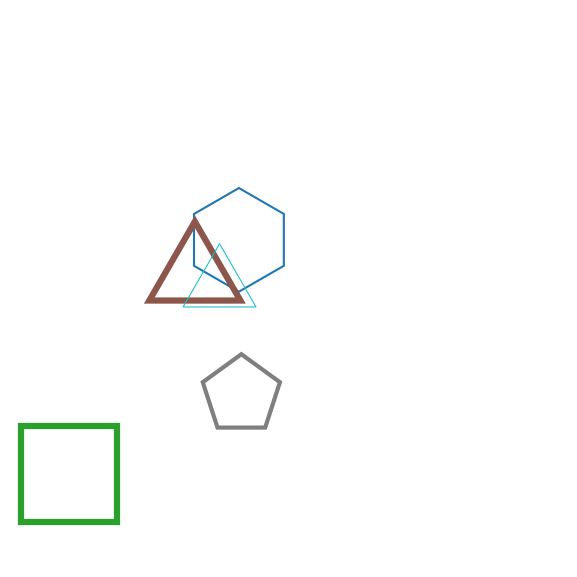[{"shape": "hexagon", "thickness": 1, "radius": 0.45, "center": [0.414, 0.584]}, {"shape": "square", "thickness": 3, "radius": 0.42, "center": [0.119, 0.178]}, {"shape": "triangle", "thickness": 3, "radius": 0.46, "center": [0.337, 0.524]}, {"shape": "pentagon", "thickness": 2, "radius": 0.35, "center": [0.418, 0.316]}, {"shape": "triangle", "thickness": 0.5, "radius": 0.36, "center": [0.38, 0.504]}]